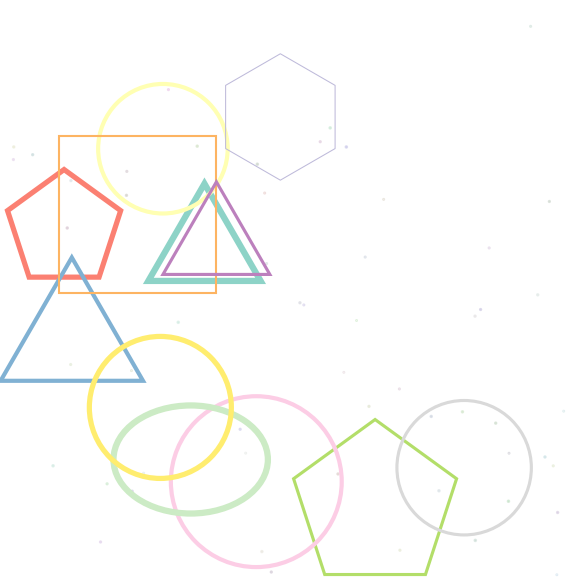[{"shape": "triangle", "thickness": 3, "radius": 0.56, "center": [0.354, 0.569]}, {"shape": "circle", "thickness": 2, "radius": 0.56, "center": [0.282, 0.742]}, {"shape": "hexagon", "thickness": 0.5, "radius": 0.55, "center": [0.485, 0.797]}, {"shape": "pentagon", "thickness": 2.5, "radius": 0.51, "center": [0.111, 0.603]}, {"shape": "triangle", "thickness": 2, "radius": 0.71, "center": [0.124, 0.411]}, {"shape": "square", "thickness": 1, "radius": 0.68, "center": [0.238, 0.627]}, {"shape": "pentagon", "thickness": 1.5, "radius": 0.74, "center": [0.65, 0.124]}, {"shape": "circle", "thickness": 2, "radius": 0.74, "center": [0.444, 0.165]}, {"shape": "circle", "thickness": 1.5, "radius": 0.58, "center": [0.804, 0.189]}, {"shape": "triangle", "thickness": 1.5, "radius": 0.53, "center": [0.375, 0.577]}, {"shape": "oval", "thickness": 3, "radius": 0.67, "center": [0.33, 0.203]}, {"shape": "circle", "thickness": 2.5, "radius": 0.61, "center": [0.278, 0.294]}]